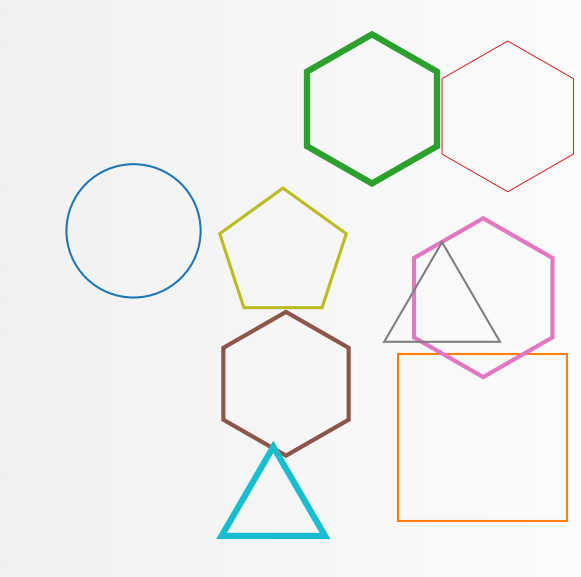[{"shape": "circle", "thickness": 1, "radius": 0.58, "center": [0.23, 0.599]}, {"shape": "square", "thickness": 1, "radius": 0.73, "center": [0.831, 0.242]}, {"shape": "hexagon", "thickness": 3, "radius": 0.65, "center": [0.64, 0.811]}, {"shape": "hexagon", "thickness": 0.5, "radius": 0.65, "center": [0.874, 0.798]}, {"shape": "hexagon", "thickness": 2, "radius": 0.62, "center": [0.492, 0.335]}, {"shape": "hexagon", "thickness": 2, "radius": 0.69, "center": [0.831, 0.484]}, {"shape": "triangle", "thickness": 1, "radius": 0.57, "center": [0.761, 0.465]}, {"shape": "pentagon", "thickness": 1.5, "radius": 0.57, "center": [0.487, 0.559]}, {"shape": "triangle", "thickness": 3, "radius": 0.51, "center": [0.47, 0.123]}]